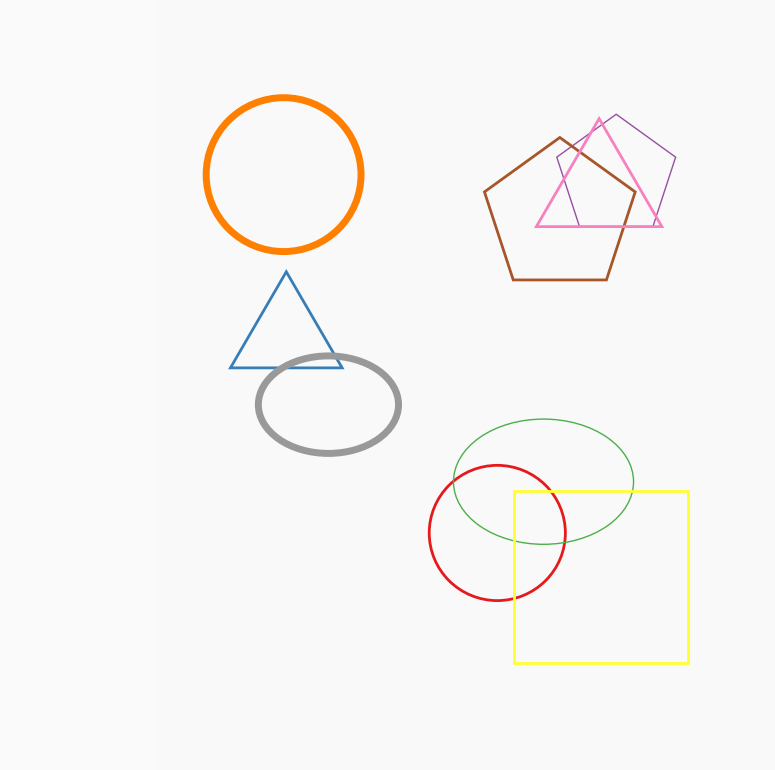[{"shape": "circle", "thickness": 1, "radius": 0.44, "center": [0.642, 0.308]}, {"shape": "triangle", "thickness": 1, "radius": 0.42, "center": [0.369, 0.564]}, {"shape": "oval", "thickness": 0.5, "radius": 0.58, "center": [0.701, 0.374]}, {"shape": "pentagon", "thickness": 0.5, "radius": 0.4, "center": [0.795, 0.771]}, {"shape": "circle", "thickness": 2.5, "radius": 0.5, "center": [0.366, 0.773]}, {"shape": "square", "thickness": 1, "radius": 0.56, "center": [0.775, 0.25]}, {"shape": "pentagon", "thickness": 1, "radius": 0.51, "center": [0.722, 0.719]}, {"shape": "triangle", "thickness": 1, "radius": 0.47, "center": [0.773, 0.752]}, {"shape": "oval", "thickness": 2.5, "radius": 0.45, "center": [0.424, 0.474]}]